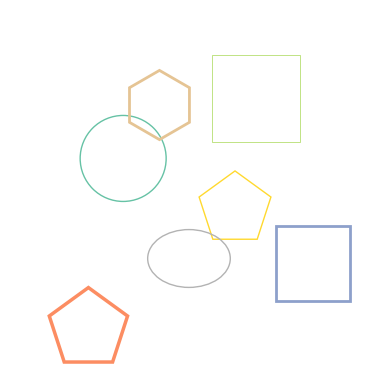[{"shape": "circle", "thickness": 1, "radius": 0.56, "center": [0.32, 0.588]}, {"shape": "pentagon", "thickness": 2.5, "radius": 0.53, "center": [0.23, 0.146]}, {"shape": "square", "thickness": 2, "radius": 0.49, "center": [0.813, 0.315]}, {"shape": "square", "thickness": 0.5, "radius": 0.57, "center": [0.665, 0.744]}, {"shape": "pentagon", "thickness": 1, "radius": 0.49, "center": [0.61, 0.458]}, {"shape": "hexagon", "thickness": 2, "radius": 0.45, "center": [0.414, 0.727]}, {"shape": "oval", "thickness": 1, "radius": 0.54, "center": [0.491, 0.329]}]